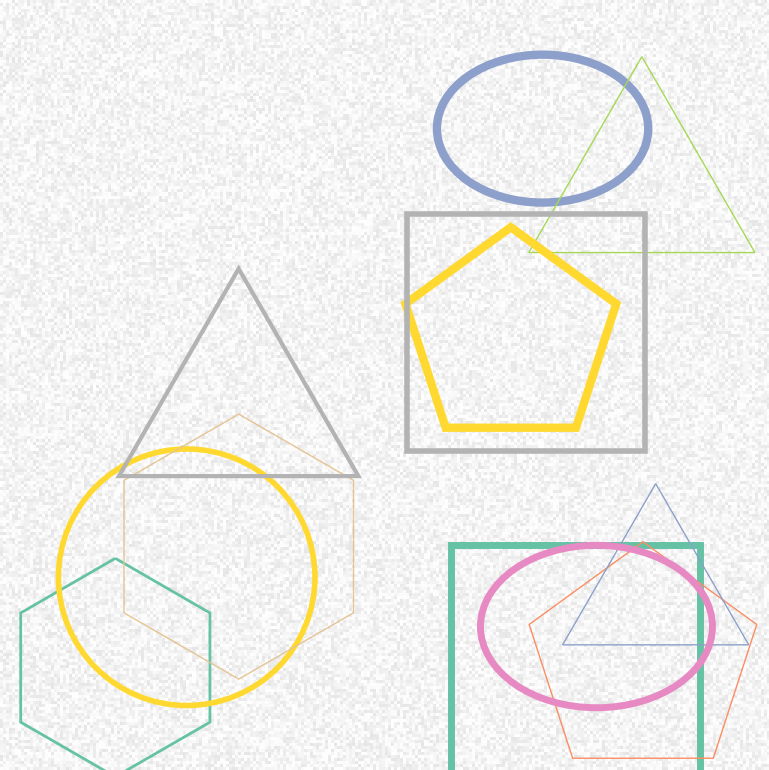[{"shape": "square", "thickness": 2.5, "radius": 0.81, "center": [0.747, 0.13]}, {"shape": "hexagon", "thickness": 1, "radius": 0.71, "center": [0.15, 0.133]}, {"shape": "pentagon", "thickness": 0.5, "radius": 0.78, "center": [0.835, 0.141]}, {"shape": "oval", "thickness": 3, "radius": 0.69, "center": [0.705, 0.833]}, {"shape": "triangle", "thickness": 0.5, "radius": 0.7, "center": [0.852, 0.232]}, {"shape": "oval", "thickness": 2.5, "radius": 0.75, "center": [0.775, 0.186]}, {"shape": "triangle", "thickness": 0.5, "radius": 0.85, "center": [0.834, 0.757]}, {"shape": "pentagon", "thickness": 3, "radius": 0.72, "center": [0.663, 0.561]}, {"shape": "circle", "thickness": 2, "radius": 0.83, "center": [0.242, 0.25]}, {"shape": "hexagon", "thickness": 0.5, "radius": 0.86, "center": [0.31, 0.29]}, {"shape": "square", "thickness": 2, "radius": 0.77, "center": [0.683, 0.568]}, {"shape": "triangle", "thickness": 1.5, "radius": 0.9, "center": [0.31, 0.471]}]